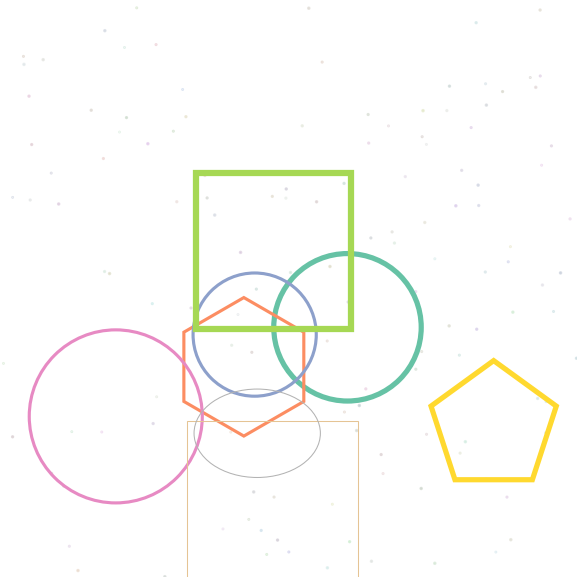[{"shape": "circle", "thickness": 2.5, "radius": 0.64, "center": [0.602, 0.432]}, {"shape": "hexagon", "thickness": 1.5, "radius": 0.6, "center": [0.422, 0.364]}, {"shape": "circle", "thickness": 1.5, "radius": 0.53, "center": [0.441, 0.42]}, {"shape": "circle", "thickness": 1.5, "radius": 0.75, "center": [0.2, 0.278]}, {"shape": "square", "thickness": 3, "radius": 0.67, "center": [0.474, 0.565]}, {"shape": "pentagon", "thickness": 2.5, "radius": 0.57, "center": [0.855, 0.261]}, {"shape": "square", "thickness": 0.5, "radius": 0.74, "center": [0.472, 0.124]}, {"shape": "oval", "thickness": 0.5, "radius": 0.55, "center": [0.445, 0.249]}]